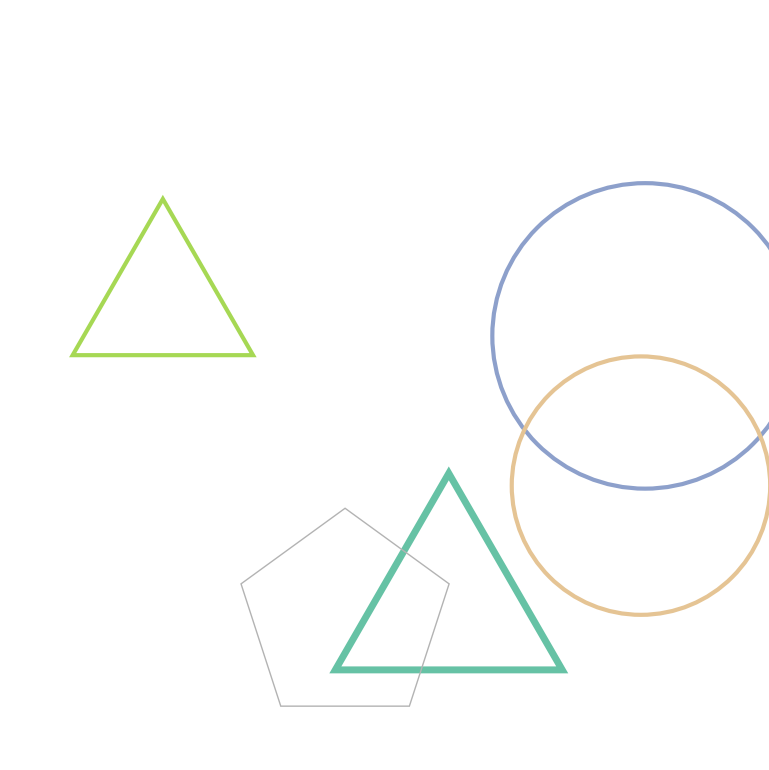[{"shape": "triangle", "thickness": 2.5, "radius": 0.85, "center": [0.583, 0.215]}, {"shape": "circle", "thickness": 1.5, "radius": 0.99, "center": [0.838, 0.564]}, {"shape": "triangle", "thickness": 1.5, "radius": 0.68, "center": [0.211, 0.606]}, {"shape": "circle", "thickness": 1.5, "radius": 0.84, "center": [0.832, 0.369]}, {"shape": "pentagon", "thickness": 0.5, "radius": 0.71, "center": [0.448, 0.198]}]